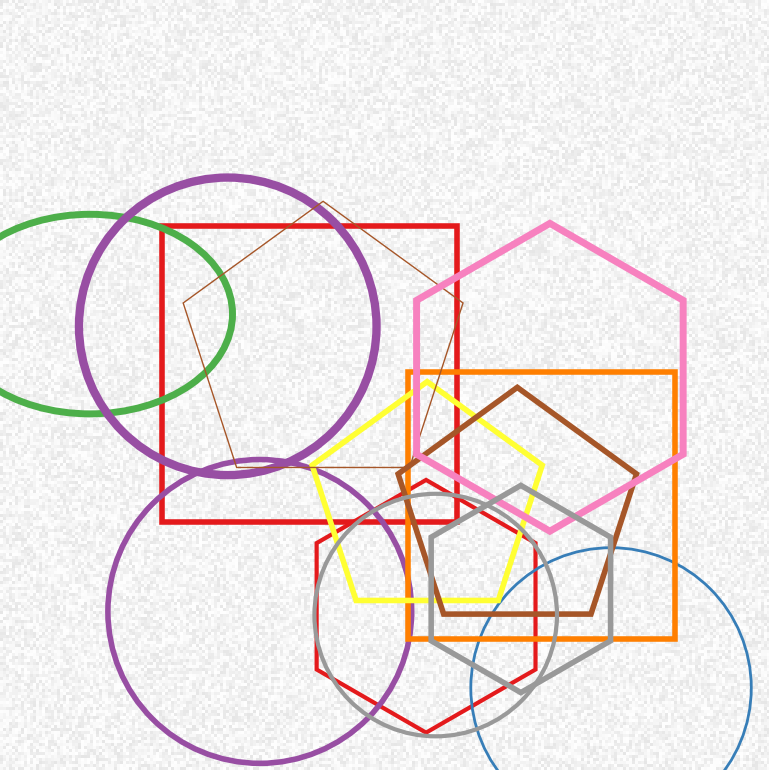[{"shape": "square", "thickness": 2, "radius": 0.96, "center": [0.402, 0.514]}, {"shape": "hexagon", "thickness": 1.5, "radius": 0.82, "center": [0.553, 0.213]}, {"shape": "circle", "thickness": 1, "radius": 0.91, "center": [0.794, 0.107]}, {"shape": "oval", "thickness": 2.5, "radius": 0.93, "center": [0.117, 0.592]}, {"shape": "circle", "thickness": 3, "radius": 0.97, "center": [0.296, 0.576]}, {"shape": "circle", "thickness": 2, "radius": 0.99, "center": [0.337, 0.206]}, {"shape": "square", "thickness": 2, "radius": 0.87, "center": [0.703, 0.344]}, {"shape": "pentagon", "thickness": 2, "radius": 0.79, "center": [0.555, 0.347]}, {"shape": "pentagon", "thickness": 0.5, "radius": 0.96, "center": [0.42, 0.547]}, {"shape": "pentagon", "thickness": 2, "radius": 0.81, "center": [0.672, 0.334]}, {"shape": "hexagon", "thickness": 2.5, "radius": 1.0, "center": [0.714, 0.51]}, {"shape": "hexagon", "thickness": 2, "radius": 0.67, "center": [0.676, 0.235]}, {"shape": "circle", "thickness": 1.5, "radius": 0.79, "center": [0.566, 0.201]}]